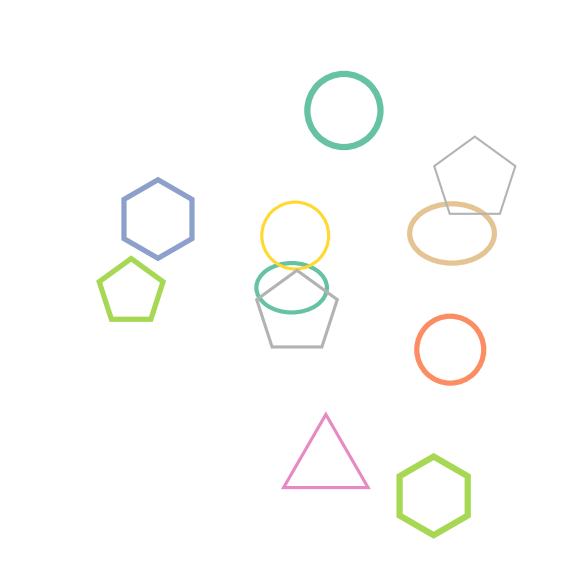[{"shape": "oval", "thickness": 2, "radius": 0.31, "center": [0.505, 0.501]}, {"shape": "circle", "thickness": 3, "radius": 0.32, "center": [0.596, 0.808]}, {"shape": "circle", "thickness": 2.5, "radius": 0.29, "center": [0.78, 0.394]}, {"shape": "hexagon", "thickness": 2.5, "radius": 0.34, "center": [0.274, 0.62]}, {"shape": "triangle", "thickness": 1.5, "radius": 0.42, "center": [0.564, 0.197]}, {"shape": "hexagon", "thickness": 3, "radius": 0.34, "center": [0.751, 0.14]}, {"shape": "pentagon", "thickness": 2.5, "radius": 0.29, "center": [0.227, 0.493]}, {"shape": "circle", "thickness": 1.5, "radius": 0.29, "center": [0.511, 0.591]}, {"shape": "oval", "thickness": 2.5, "radius": 0.37, "center": [0.783, 0.595]}, {"shape": "pentagon", "thickness": 1, "radius": 0.37, "center": [0.822, 0.689]}, {"shape": "pentagon", "thickness": 1.5, "radius": 0.37, "center": [0.514, 0.458]}]